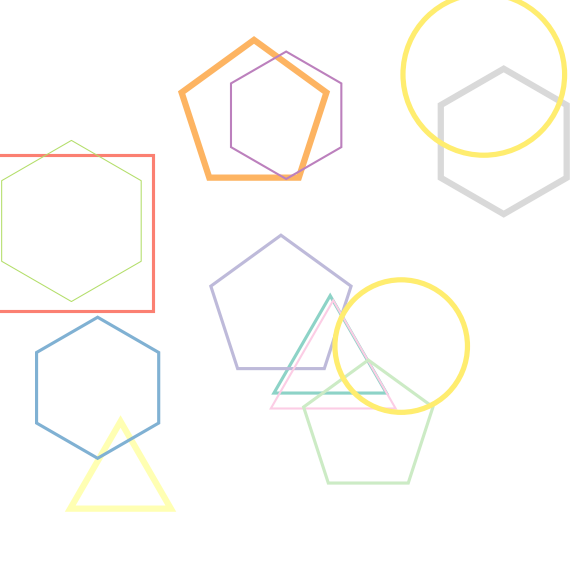[{"shape": "triangle", "thickness": 1.5, "radius": 0.56, "center": [0.572, 0.375]}, {"shape": "triangle", "thickness": 3, "radius": 0.5, "center": [0.209, 0.169]}, {"shape": "pentagon", "thickness": 1.5, "radius": 0.64, "center": [0.486, 0.464]}, {"shape": "square", "thickness": 1.5, "radius": 0.67, "center": [0.131, 0.596]}, {"shape": "hexagon", "thickness": 1.5, "radius": 0.61, "center": [0.169, 0.328]}, {"shape": "pentagon", "thickness": 3, "radius": 0.66, "center": [0.44, 0.798]}, {"shape": "hexagon", "thickness": 0.5, "radius": 0.7, "center": [0.124, 0.616]}, {"shape": "triangle", "thickness": 1, "radius": 0.62, "center": [0.577, 0.354]}, {"shape": "hexagon", "thickness": 3, "radius": 0.63, "center": [0.872, 0.754]}, {"shape": "hexagon", "thickness": 1, "radius": 0.55, "center": [0.496, 0.8]}, {"shape": "pentagon", "thickness": 1.5, "radius": 0.59, "center": [0.638, 0.258]}, {"shape": "circle", "thickness": 2.5, "radius": 0.57, "center": [0.695, 0.4]}, {"shape": "circle", "thickness": 2.5, "radius": 0.7, "center": [0.838, 0.87]}]